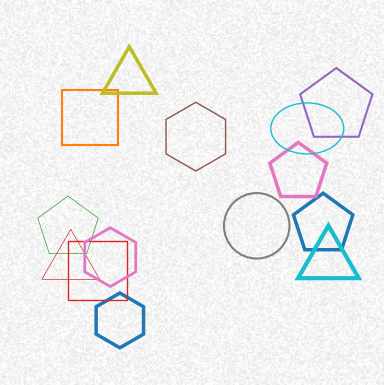[{"shape": "pentagon", "thickness": 2.5, "radius": 0.41, "center": [0.839, 0.417]}, {"shape": "hexagon", "thickness": 2.5, "radius": 0.36, "center": [0.311, 0.168]}, {"shape": "square", "thickness": 1.5, "radius": 0.36, "center": [0.234, 0.695]}, {"shape": "pentagon", "thickness": 0.5, "radius": 0.41, "center": [0.177, 0.408]}, {"shape": "square", "thickness": 1, "radius": 0.38, "center": [0.253, 0.298]}, {"shape": "triangle", "thickness": 0.5, "radius": 0.43, "center": [0.184, 0.318]}, {"shape": "pentagon", "thickness": 1.5, "radius": 0.49, "center": [0.873, 0.725]}, {"shape": "hexagon", "thickness": 1, "radius": 0.45, "center": [0.509, 0.645]}, {"shape": "pentagon", "thickness": 2.5, "radius": 0.39, "center": [0.775, 0.552]}, {"shape": "hexagon", "thickness": 2, "radius": 0.38, "center": [0.286, 0.332]}, {"shape": "circle", "thickness": 1.5, "radius": 0.43, "center": [0.667, 0.413]}, {"shape": "triangle", "thickness": 2.5, "radius": 0.4, "center": [0.336, 0.798]}, {"shape": "oval", "thickness": 1, "radius": 0.47, "center": [0.798, 0.666]}, {"shape": "triangle", "thickness": 3, "radius": 0.46, "center": [0.853, 0.323]}]